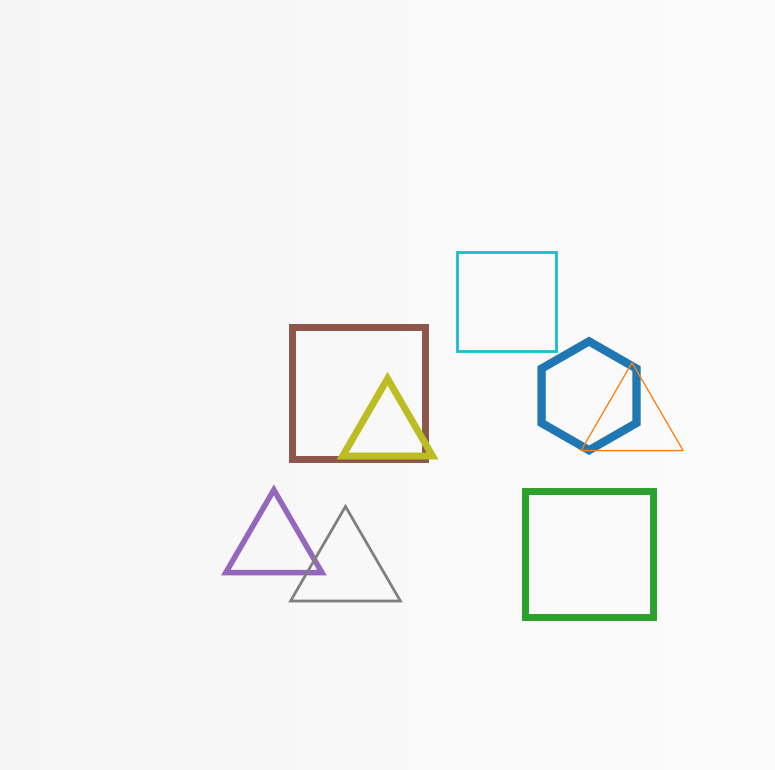[{"shape": "hexagon", "thickness": 3, "radius": 0.35, "center": [0.76, 0.486]}, {"shape": "triangle", "thickness": 0.5, "radius": 0.38, "center": [0.816, 0.453]}, {"shape": "square", "thickness": 2.5, "radius": 0.41, "center": [0.76, 0.28]}, {"shape": "triangle", "thickness": 2, "radius": 0.36, "center": [0.353, 0.292]}, {"shape": "square", "thickness": 2.5, "radius": 0.43, "center": [0.462, 0.489]}, {"shape": "triangle", "thickness": 1, "radius": 0.41, "center": [0.446, 0.26]}, {"shape": "triangle", "thickness": 2.5, "radius": 0.33, "center": [0.5, 0.441]}, {"shape": "square", "thickness": 1, "radius": 0.32, "center": [0.653, 0.608]}]